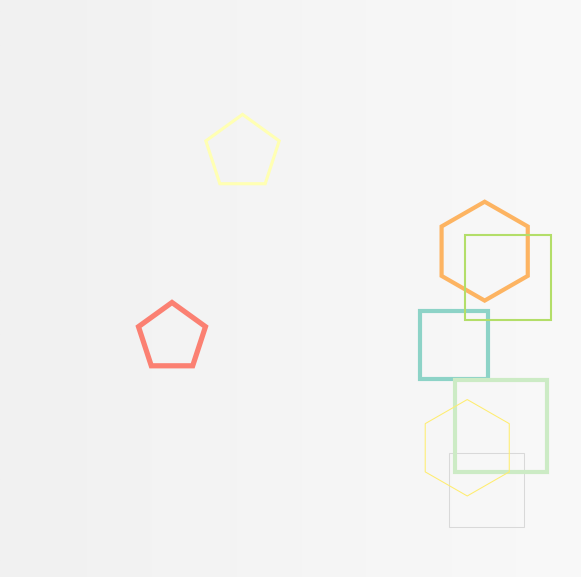[{"shape": "square", "thickness": 2, "radius": 0.29, "center": [0.781, 0.402]}, {"shape": "pentagon", "thickness": 1.5, "radius": 0.33, "center": [0.417, 0.735]}, {"shape": "pentagon", "thickness": 2.5, "radius": 0.3, "center": [0.296, 0.415]}, {"shape": "hexagon", "thickness": 2, "radius": 0.43, "center": [0.834, 0.564]}, {"shape": "square", "thickness": 1, "radius": 0.37, "center": [0.874, 0.518]}, {"shape": "square", "thickness": 0.5, "radius": 0.32, "center": [0.836, 0.151]}, {"shape": "square", "thickness": 2, "radius": 0.4, "center": [0.862, 0.262]}, {"shape": "hexagon", "thickness": 0.5, "radius": 0.42, "center": [0.804, 0.224]}]